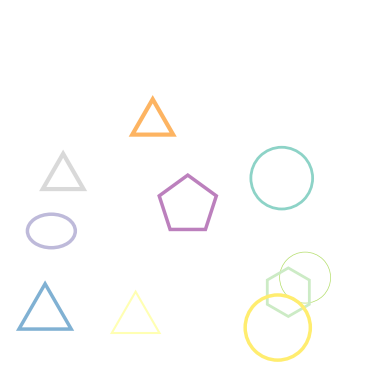[{"shape": "circle", "thickness": 2, "radius": 0.4, "center": [0.732, 0.537]}, {"shape": "triangle", "thickness": 1.5, "radius": 0.36, "center": [0.352, 0.171]}, {"shape": "oval", "thickness": 2.5, "radius": 0.31, "center": [0.133, 0.4]}, {"shape": "triangle", "thickness": 2.5, "radius": 0.39, "center": [0.117, 0.184]}, {"shape": "triangle", "thickness": 3, "radius": 0.31, "center": [0.397, 0.681]}, {"shape": "circle", "thickness": 0.5, "radius": 0.33, "center": [0.793, 0.279]}, {"shape": "triangle", "thickness": 3, "radius": 0.31, "center": [0.164, 0.54]}, {"shape": "pentagon", "thickness": 2.5, "radius": 0.39, "center": [0.488, 0.467]}, {"shape": "hexagon", "thickness": 2, "radius": 0.32, "center": [0.749, 0.241]}, {"shape": "circle", "thickness": 2.5, "radius": 0.42, "center": [0.721, 0.149]}]